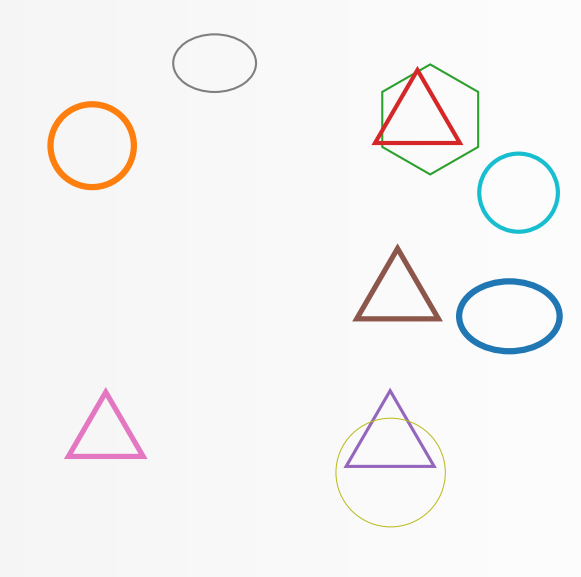[{"shape": "oval", "thickness": 3, "radius": 0.43, "center": [0.876, 0.451]}, {"shape": "circle", "thickness": 3, "radius": 0.36, "center": [0.159, 0.747]}, {"shape": "hexagon", "thickness": 1, "radius": 0.48, "center": [0.74, 0.792]}, {"shape": "triangle", "thickness": 2, "radius": 0.42, "center": [0.718, 0.794]}, {"shape": "triangle", "thickness": 1.5, "radius": 0.44, "center": [0.671, 0.235]}, {"shape": "triangle", "thickness": 2.5, "radius": 0.41, "center": [0.684, 0.488]}, {"shape": "triangle", "thickness": 2.5, "radius": 0.37, "center": [0.182, 0.246]}, {"shape": "oval", "thickness": 1, "radius": 0.36, "center": [0.369, 0.89]}, {"shape": "circle", "thickness": 0.5, "radius": 0.47, "center": [0.672, 0.181]}, {"shape": "circle", "thickness": 2, "radius": 0.34, "center": [0.892, 0.665]}]